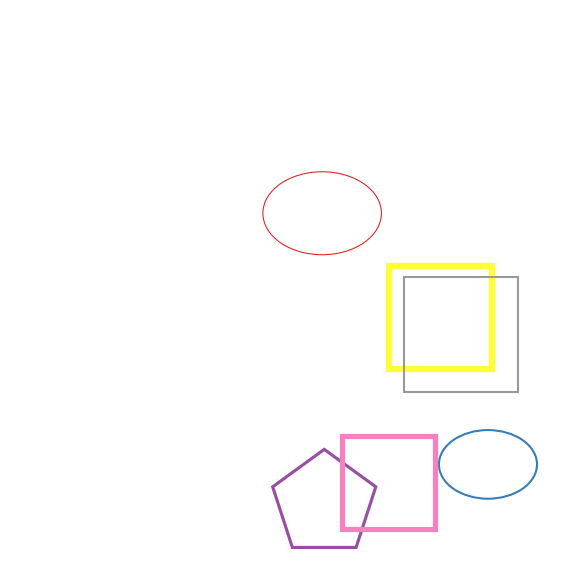[{"shape": "oval", "thickness": 0.5, "radius": 0.51, "center": [0.558, 0.63]}, {"shape": "oval", "thickness": 1, "radius": 0.42, "center": [0.845, 0.195]}, {"shape": "pentagon", "thickness": 1.5, "radius": 0.47, "center": [0.561, 0.127]}, {"shape": "square", "thickness": 3, "radius": 0.45, "center": [0.763, 0.45]}, {"shape": "square", "thickness": 2.5, "radius": 0.4, "center": [0.673, 0.164]}, {"shape": "square", "thickness": 1, "radius": 0.49, "center": [0.798, 0.42]}]